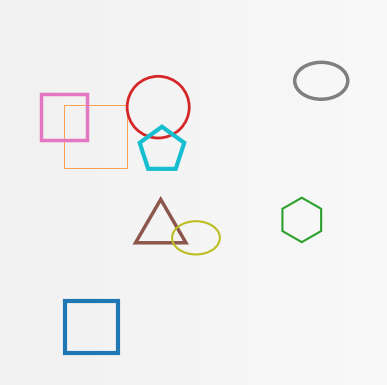[{"shape": "square", "thickness": 3, "radius": 0.34, "center": [0.236, 0.151]}, {"shape": "square", "thickness": 0.5, "radius": 0.41, "center": [0.246, 0.645]}, {"shape": "hexagon", "thickness": 1.5, "radius": 0.29, "center": [0.779, 0.429]}, {"shape": "circle", "thickness": 2, "radius": 0.4, "center": [0.408, 0.722]}, {"shape": "triangle", "thickness": 2.5, "radius": 0.38, "center": [0.415, 0.407]}, {"shape": "square", "thickness": 2.5, "radius": 0.3, "center": [0.166, 0.697]}, {"shape": "oval", "thickness": 2.5, "radius": 0.34, "center": [0.829, 0.79]}, {"shape": "oval", "thickness": 1.5, "radius": 0.31, "center": [0.506, 0.382]}, {"shape": "pentagon", "thickness": 3, "radius": 0.3, "center": [0.418, 0.61]}]